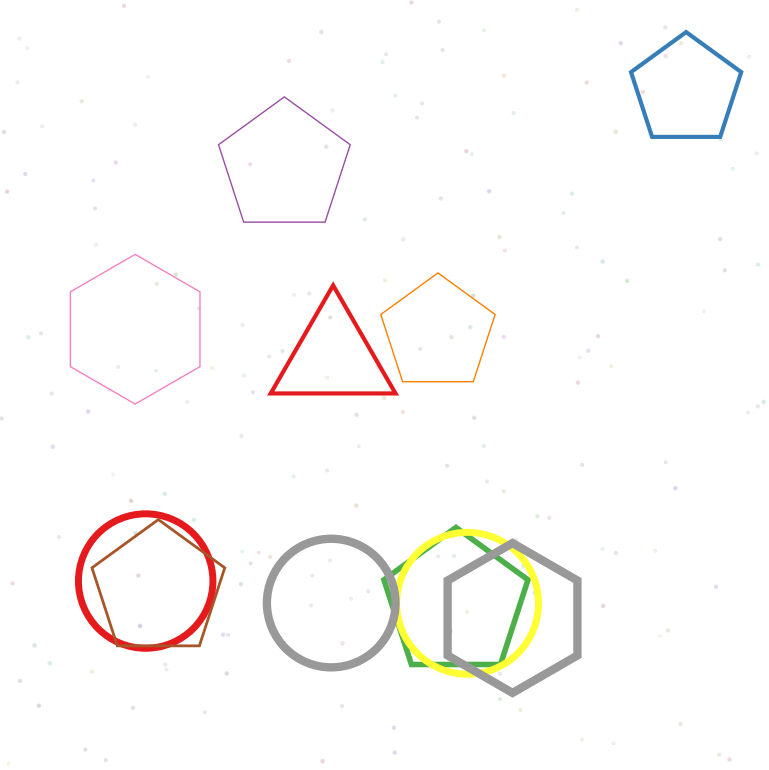[{"shape": "circle", "thickness": 2.5, "radius": 0.44, "center": [0.189, 0.245]}, {"shape": "triangle", "thickness": 1.5, "radius": 0.47, "center": [0.433, 0.536]}, {"shape": "pentagon", "thickness": 1.5, "radius": 0.38, "center": [0.891, 0.883]}, {"shape": "pentagon", "thickness": 2, "radius": 0.49, "center": [0.592, 0.217]}, {"shape": "pentagon", "thickness": 0.5, "radius": 0.45, "center": [0.369, 0.784]}, {"shape": "pentagon", "thickness": 0.5, "radius": 0.39, "center": [0.569, 0.567]}, {"shape": "circle", "thickness": 2.5, "radius": 0.46, "center": [0.607, 0.217]}, {"shape": "pentagon", "thickness": 1, "radius": 0.45, "center": [0.206, 0.235]}, {"shape": "hexagon", "thickness": 0.5, "radius": 0.49, "center": [0.176, 0.572]}, {"shape": "hexagon", "thickness": 3, "radius": 0.49, "center": [0.666, 0.197]}, {"shape": "circle", "thickness": 3, "radius": 0.42, "center": [0.43, 0.217]}]